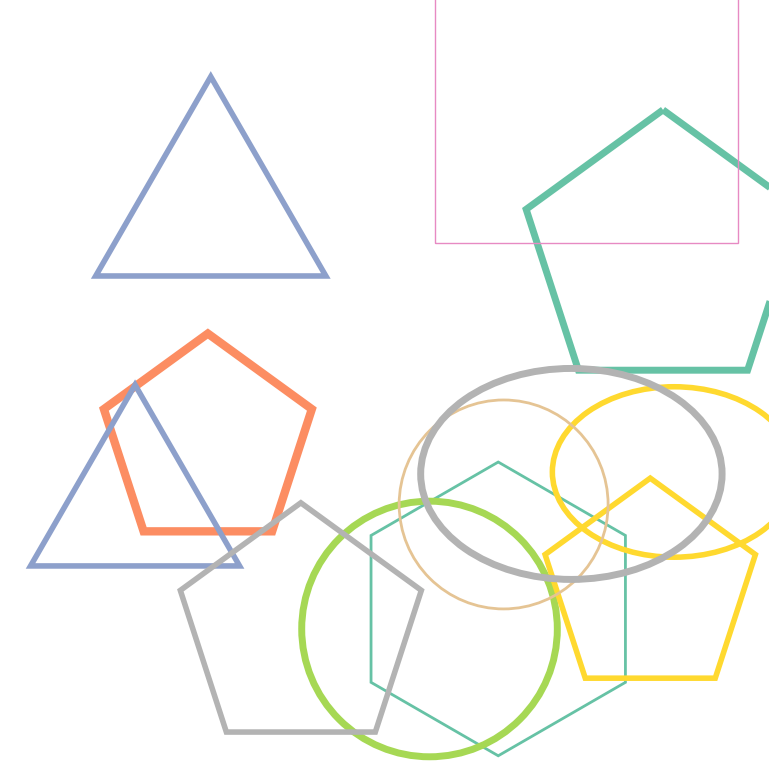[{"shape": "hexagon", "thickness": 1, "radius": 0.95, "center": [0.647, 0.209]}, {"shape": "pentagon", "thickness": 2.5, "radius": 0.93, "center": [0.861, 0.67]}, {"shape": "pentagon", "thickness": 3, "radius": 0.71, "center": [0.27, 0.425]}, {"shape": "triangle", "thickness": 2, "radius": 0.78, "center": [0.175, 0.343]}, {"shape": "triangle", "thickness": 2, "radius": 0.86, "center": [0.274, 0.728]}, {"shape": "square", "thickness": 0.5, "radius": 0.98, "center": [0.762, 0.881]}, {"shape": "circle", "thickness": 2.5, "radius": 0.83, "center": [0.558, 0.183]}, {"shape": "oval", "thickness": 2, "radius": 0.79, "center": [0.875, 0.387]}, {"shape": "pentagon", "thickness": 2, "radius": 0.72, "center": [0.844, 0.235]}, {"shape": "circle", "thickness": 1, "radius": 0.68, "center": [0.654, 0.345]}, {"shape": "pentagon", "thickness": 2, "radius": 0.82, "center": [0.391, 0.182]}, {"shape": "oval", "thickness": 2.5, "radius": 0.98, "center": [0.742, 0.385]}]